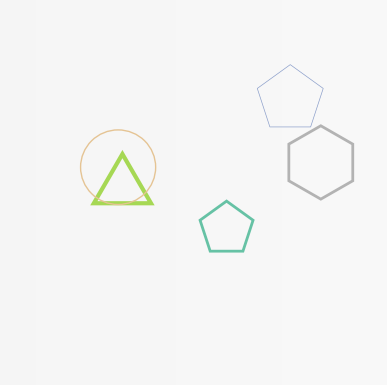[{"shape": "pentagon", "thickness": 2, "radius": 0.36, "center": [0.585, 0.406]}, {"shape": "pentagon", "thickness": 0.5, "radius": 0.45, "center": [0.749, 0.743]}, {"shape": "triangle", "thickness": 3, "radius": 0.43, "center": [0.316, 0.515]}, {"shape": "circle", "thickness": 1, "radius": 0.48, "center": [0.305, 0.566]}, {"shape": "hexagon", "thickness": 2, "radius": 0.48, "center": [0.828, 0.578]}]